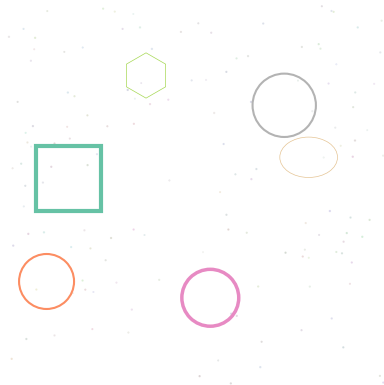[{"shape": "square", "thickness": 3, "radius": 0.42, "center": [0.178, 0.536]}, {"shape": "circle", "thickness": 1.5, "radius": 0.36, "center": [0.121, 0.269]}, {"shape": "circle", "thickness": 2.5, "radius": 0.37, "center": [0.546, 0.227]}, {"shape": "hexagon", "thickness": 0.5, "radius": 0.29, "center": [0.379, 0.804]}, {"shape": "oval", "thickness": 0.5, "radius": 0.37, "center": [0.802, 0.591]}, {"shape": "circle", "thickness": 1.5, "radius": 0.41, "center": [0.738, 0.726]}]